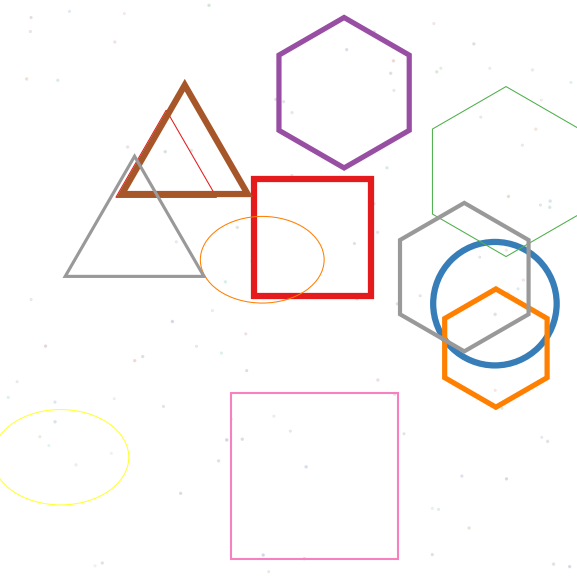[{"shape": "square", "thickness": 3, "radius": 0.5, "center": [0.541, 0.588]}, {"shape": "triangle", "thickness": 0.5, "radius": 0.5, "center": [0.288, 0.708]}, {"shape": "circle", "thickness": 3, "radius": 0.53, "center": [0.857, 0.473]}, {"shape": "hexagon", "thickness": 0.5, "radius": 0.74, "center": [0.876, 0.702]}, {"shape": "hexagon", "thickness": 2.5, "radius": 0.65, "center": [0.596, 0.839]}, {"shape": "hexagon", "thickness": 2.5, "radius": 0.51, "center": [0.859, 0.396]}, {"shape": "oval", "thickness": 0.5, "radius": 0.54, "center": [0.454, 0.549]}, {"shape": "oval", "thickness": 0.5, "radius": 0.59, "center": [0.105, 0.207]}, {"shape": "triangle", "thickness": 3, "radius": 0.63, "center": [0.32, 0.726]}, {"shape": "square", "thickness": 1, "radius": 0.72, "center": [0.544, 0.175]}, {"shape": "hexagon", "thickness": 2, "radius": 0.64, "center": [0.804, 0.519]}, {"shape": "triangle", "thickness": 1.5, "radius": 0.69, "center": [0.233, 0.59]}]